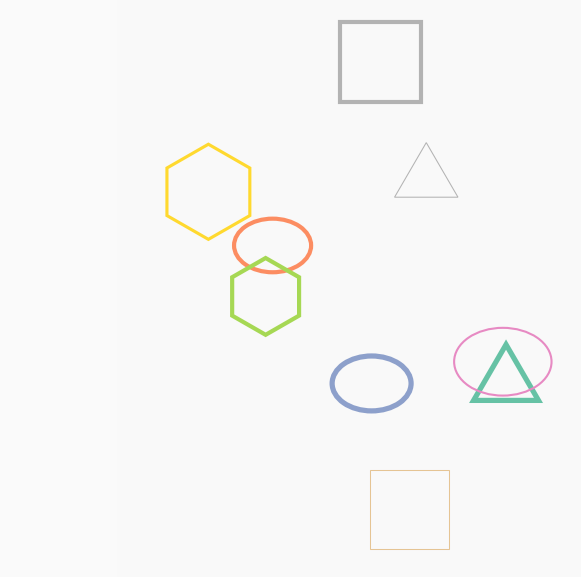[{"shape": "triangle", "thickness": 2.5, "radius": 0.32, "center": [0.871, 0.338]}, {"shape": "oval", "thickness": 2, "radius": 0.33, "center": [0.469, 0.574]}, {"shape": "oval", "thickness": 2.5, "radius": 0.34, "center": [0.639, 0.335]}, {"shape": "oval", "thickness": 1, "radius": 0.42, "center": [0.865, 0.373]}, {"shape": "hexagon", "thickness": 2, "radius": 0.33, "center": [0.457, 0.486]}, {"shape": "hexagon", "thickness": 1.5, "radius": 0.41, "center": [0.359, 0.667]}, {"shape": "square", "thickness": 0.5, "radius": 0.34, "center": [0.704, 0.117]}, {"shape": "triangle", "thickness": 0.5, "radius": 0.32, "center": [0.733, 0.689]}, {"shape": "square", "thickness": 2, "radius": 0.35, "center": [0.654, 0.892]}]